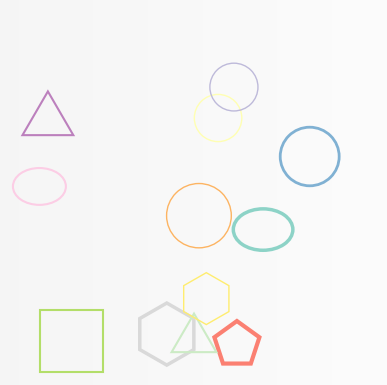[{"shape": "oval", "thickness": 2.5, "radius": 0.38, "center": [0.679, 0.404]}, {"shape": "circle", "thickness": 1, "radius": 0.31, "center": [0.563, 0.693]}, {"shape": "circle", "thickness": 1, "radius": 0.31, "center": [0.604, 0.774]}, {"shape": "pentagon", "thickness": 3, "radius": 0.31, "center": [0.611, 0.105]}, {"shape": "circle", "thickness": 2, "radius": 0.38, "center": [0.799, 0.594]}, {"shape": "circle", "thickness": 1, "radius": 0.42, "center": [0.513, 0.44]}, {"shape": "square", "thickness": 1.5, "radius": 0.4, "center": [0.184, 0.115]}, {"shape": "oval", "thickness": 1.5, "radius": 0.34, "center": [0.102, 0.516]}, {"shape": "hexagon", "thickness": 2.5, "radius": 0.4, "center": [0.43, 0.132]}, {"shape": "triangle", "thickness": 1.5, "radius": 0.38, "center": [0.124, 0.687]}, {"shape": "triangle", "thickness": 1.5, "radius": 0.33, "center": [0.501, 0.119]}, {"shape": "hexagon", "thickness": 1, "radius": 0.34, "center": [0.532, 0.224]}]